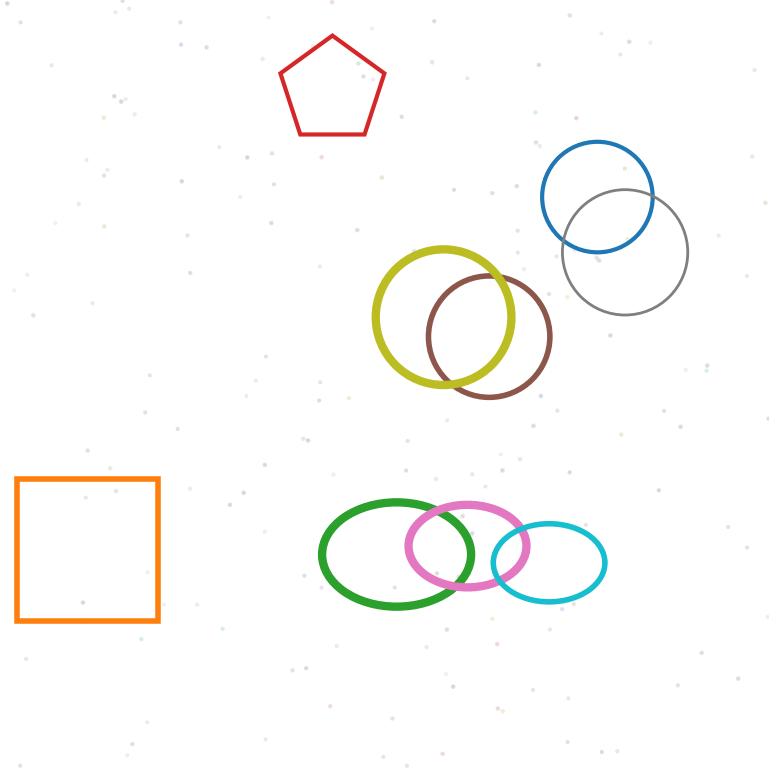[{"shape": "circle", "thickness": 1.5, "radius": 0.36, "center": [0.776, 0.744]}, {"shape": "square", "thickness": 2, "radius": 0.46, "center": [0.114, 0.285]}, {"shape": "oval", "thickness": 3, "radius": 0.48, "center": [0.515, 0.28]}, {"shape": "pentagon", "thickness": 1.5, "radius": 0.35, "center": [0.432, 0.883]}, {"shape": "circle", "thickness": 2, "radius": 0.39, "center": [0.635, 0.563]}, {"shape": "oval", "thickness": 3, "radius": 0.38, "center": [0.607, 0.291]}, {"shape": "circle", "thickness": 1, "radius": 0.41, "center": [0.812, 0.672]}, {"shape": "circle", "thickness": 3, "radius": 0.44, "center": [0.576, 0.588]}, {"shape": "oval", "thickness": 2, "radius": 0.36, "center": [0.713, 0.269]}]